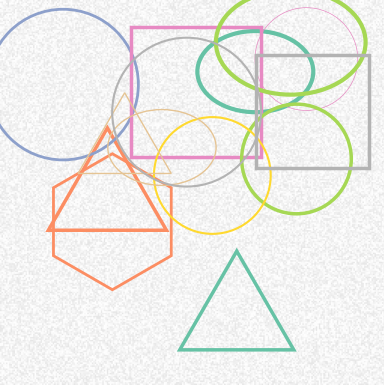[{"shape": "oval", "thickness": 3, "radius": 0.75, "center": [0.663, 0.814]}, {"shape": "triangle", "thickness": 2.5, "radius": 0.85, "center": [0.615, 0.177]}, {"shape": "hexagon", "thickness": 2, "radius": 0.88, "center": [0.292, 0.424]}, {"shape": "triangle", "thickness": 2.5, "radius": 0.89, "center": [0.279, 0.491]}, {"shape": "circle", "thickness": 2, "radius": 0.98, "center": [0.164, 0.78]}, {"shape": "circle", "thickness": 0.5, "radius": 0.67, "center": [0.796, 0.847]}, {"shape": "square", "thickness": 2.5, "radius": 0.85, "center": [0.509, 0.76]}, {"shape": "oval", "thickness": 3, "radius": 0.97, "center": [0.755, 0.89]}, {"shape": "circle", "thickness": 2.5, "radius": 0.71, "center": [0.77, 0.587]}, {"shape": "circle", "thickness": 1.5, "radius": 0.76, "center": [0.551, 0.544]}, {"shape": "triangle", "thickness": 1, "radius": 0.7, "center": [0.324, 0.619]}, {"shape": "oval", "thickness": 1, "radius": 0.7, "center": [0.421, 0.617]}, {"shape": "circle", "thickness": 1.5, "radius": 0.97, "center": [0.485, 0.709]}, {"shape": "square", "thickness": 2.5, "radius": 0.74, "center": [0.812, 0.711]}]